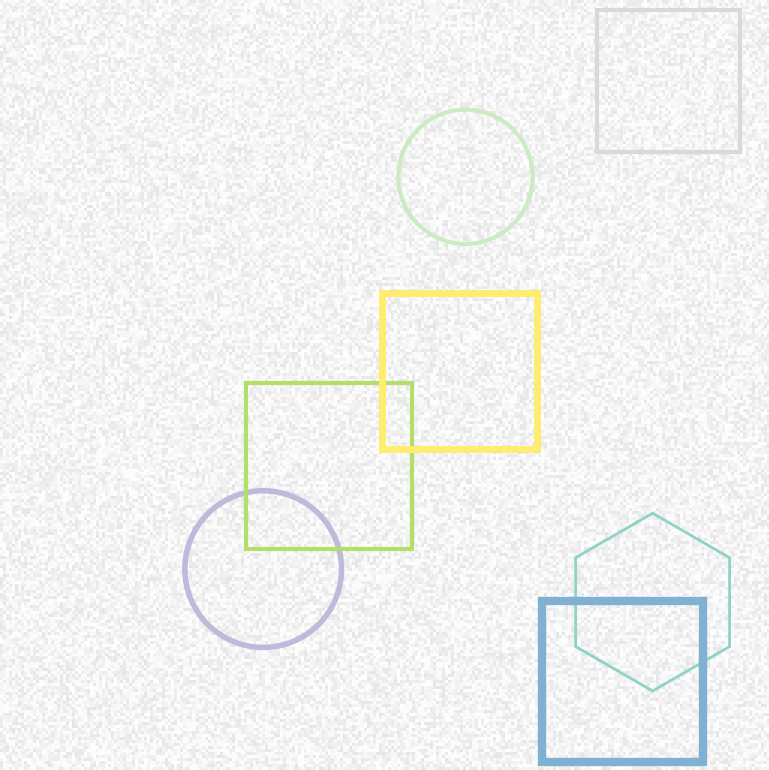[{"shape": "hexagon", "thickness": 1, "radius": 0.58, "center": [0.848, 0.218]}, {"shape": "circle", "thickness": 2, "radius": 0.51, "center": [0.342, 0.261]}, {"shape": "square", "thickness": 3, "radius": 0.52, "center": [0.808, 0.115]}, {"shape": "square", "thickness": 1.5, "radius": 0.54, "center": [0.427, 0.394]}, {"shape": "square", "thickness": 1.5, "radius": 0.46, "center": [0.868, 0.895]}, {"shape": "circle", "thickness": 1.5, "radius": 0.44, "center": [0.605, 0.77]}, {"shape": "square", "thickness": 2.5, "radius": 0.5, "center": [0.597, 0.518]}]